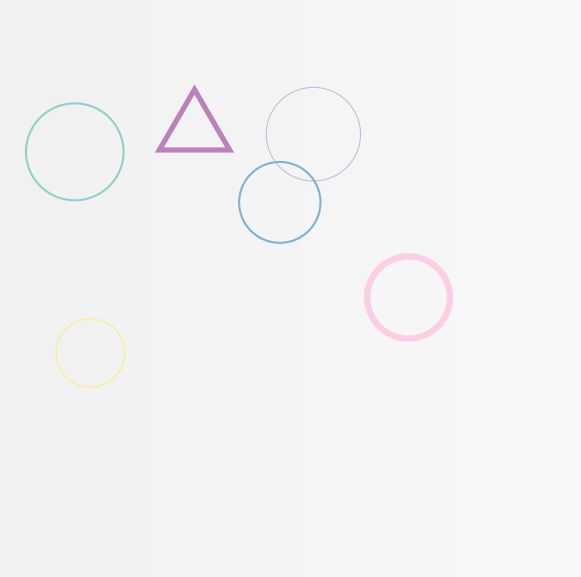[{"shape": "circle", "thickness": 1, "radius": 0.42, "center": [0.129, 0.736]}, {"shape": "circle", "thickness": 0.5, "radius": 0.41, "center": [0.539, 0.767]}, {"shape": "circle", "thickness": 1, "radius": 0.35, "center": [0.481, 0.649]}, {"shape": "circle", "thickness": 3, "radius": 0.36, "center": [0.703, 0.484]}, {"shape": "triangle", "thickness": 2.5, "radius": 0.35, "center": [0.335, 0.774]}, {"shape": "circle", "thickness": 0.5, "radius": 0.3, "center": [0.156, 0.388]}]